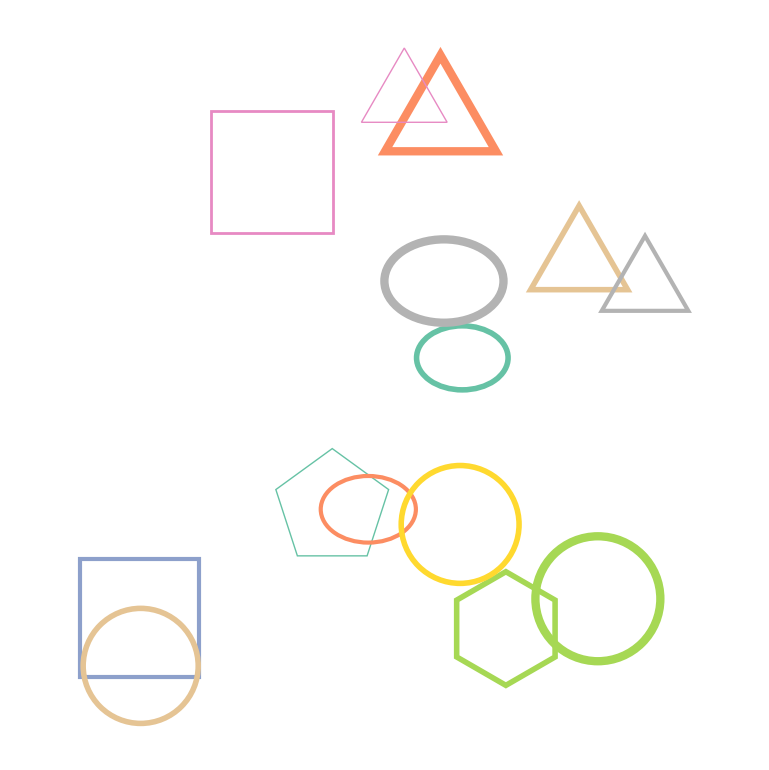[{"shape": "oval", "thickness": 2, "radius": 0.3, "center": [0.6, 0.535]}, {"shape": "pentagon", "thickness": 0.5, "radius": 0.39, "center": [0.431, 0.34]}, {"shape": "triangle", "thickness": 3, "radius": 0.42, "center": [0.572, 0.845]}, {"shape": "oval", "thickness": 1.5, "radius": 0.31, "center": [0.478, 0.339]}, {"shape": "square", "thickness": 1.5, "radius": 0.38, "center": [0.181, 0.197]}, {"shape": "square", "thickness": 1, "radius": 0.4, "center": [0.353, 0.776]}, {"shape": "triangle", "thickness": 0.5, "radius": 0.32, "center": [0.525, 0.873]}, {"shape": "hexagon", "thickness": 2, "radius": 0.37, "center": [0.657, 0.184]}, {"shape": "circle", "thickness": 3, "radius": 0.41, "center": [0.776, 0.222]}, {"shape": "circle", "thickness": 2, "radius": 0.38, "center": [0.598, 0.319]}, {"shape": "circle", "thickness": 2, "radius": 0.37, "center": [0.183, 0.135]}, {"shape": "triangle", "thickness": 2, "radius": 0.36, "center": [0.752, 0.66]}, {"shape": "triangle", "thickness": 1.5, "radius": 0.32, "center": [0.838, 0.629]}, {"shape": "oval", "thickness": 3, "radius": 0.39, "center": [0.577, 0.635]}]